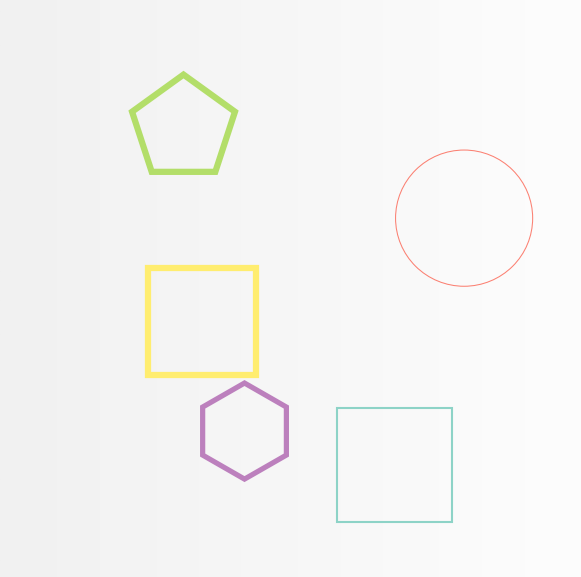[{"shape": "square", "thickness": 1, "radius": 0.49, "center": [0.678, 0.194]}, {"shape": "circle", "thickness": 0.5, "radius": 0.59, "center": [0.798, 0.621]}, {"shape": "pentagon", "thickness": 3, "radius": 0.47, "center": [0.316, 0.777]}, {"shape": "hexagon", "thickness": 2.5, "radius": 0.42, "center": [0.421, 0.253]}, {"shape": "square", "thickness": 3, "radius": 0.47, "center": [0.348, 0.442]}]